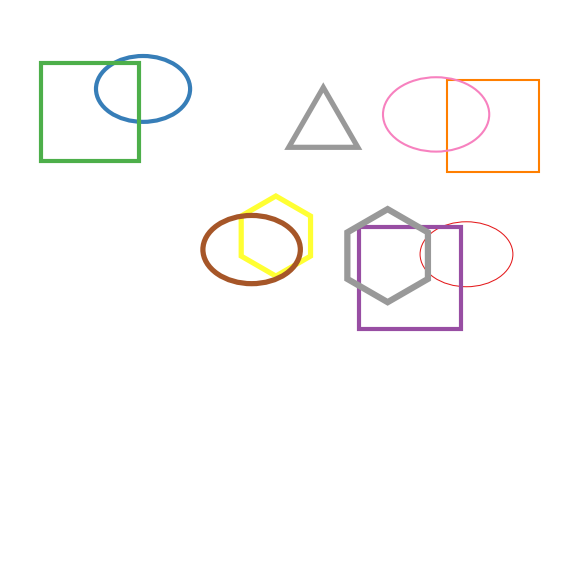[{"shape": "oval", "thickness": 0.5, "radius": 0.4, "center": [0.808, 0.559]}, {"shape": "oval", "thickness": 2, "radius": 0.41, "center": [0.248, 0.845]}, {"shape": "square", "thickness": 2, "radius": 0.43, "center": [0.156, 0.805]}, {"shape": "square", "thickness": 2, "radius": 0.44, "center": [0.71, 0.518]}, {"shape": "square", "thickness": 1, "radius": 0.4, "center": [0.853, 0.781]}, {"shape": "hexagon", "thickness": 2.5, "radius": 0.35, "center": [0.478, 0.59]}, {"shape": "oval", "thickness": 2.5, "radius": 0.42, "center": [0.436, 0.567]}, {"shape": "oval", "thickness": 1, "radius": 0.46, "center": [0.755, 0.801]}, {"shape": "triangle", "thickness": 2.5, "radius": 0.35, "center": [0.56, 0.779]}, {"shape": "hexagon", "thickness": 3, "radius": 0.4, "center": [0.671, 0.556]}]